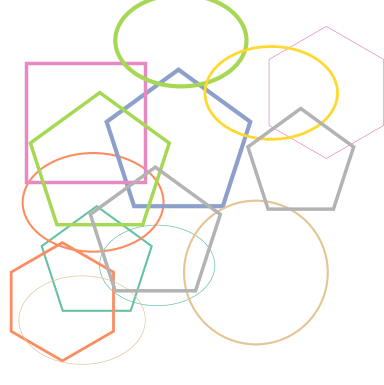[{"shape": "oval", "thickness": 0.5, "radius": 0.75, "center": [0.408, 0.311]}, {"shape": "pentagon", "thickness": 1.5, "radius": 0.75, "center": [0.251, 0.314]}, {"shape": "hexagon", "thickness": 2, "radius": 0.77, "center": [0.162, 0.216]}, {"shape": "oval", "thickness": 1.5, "radius": 0.91, "center": [0.242, 0.474]}, {"shape": "pentagon", "thickness": 3, "radius": 0.98, "center": [0.464, 0.623]}, {"shape": "hexagon", "thickness": 0.5, "radius": 0.86, "center": [0.848, 0.76]}, {"shape": "square", "thickness": 2.5, "radius": 0.77, "center": [0.221, 0.681]}, {"shape": "pentagon", "thickness": 2.5, "radius": 0.95, "center": [0.259, 0.57]}, {"shape": "oval", "thickness": 3, "radius": 0.85, "center": [0.47, 0.895]}, {"shape": "oval", "thickness": 2, "radius": 0.86, "center": [0.705, 0.759]}, {"shape": "circle", "thickness": 1.5, "radius": 0.93, "center": [0.665, 0.292]}, {"shape": "oval", "thickness": 0.5, "radius": 0.82, "center": [0.213, 0.169]}, {"shape": "pentagon", "thickness": 2.5, "radius": 0.89, "center": [0.404, 0.388]}, {"shape": "pentagon", "thickness": 2.5, "radius": 0.72, "center": [0.781, 0.574]}]